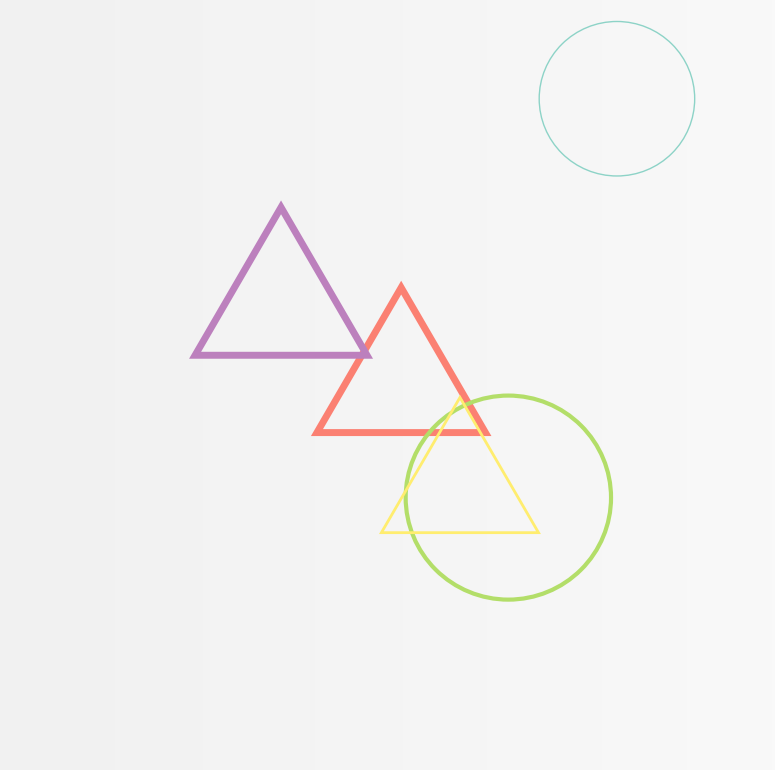[{"shape": "circle", "thickness": 0.5, "radius": 0.5, "center": [0.796, 0.872]}, {"shape": "triangle", "thickness": 2.5, "radius": 0.63, "center": [0.518, 0.501]}, {"shape": "circle", "thickness": 1.5, "radius": 0.66, "center": [0.656, 0.354]}, {"shape": "triangle", "thickness": 2.5, "radius": 0.64, "center": [0.363, 0.603]}, {"shape": "triangle", "thickness": 1, "radius": 0.59, "center": [0.593, 0.367]}]